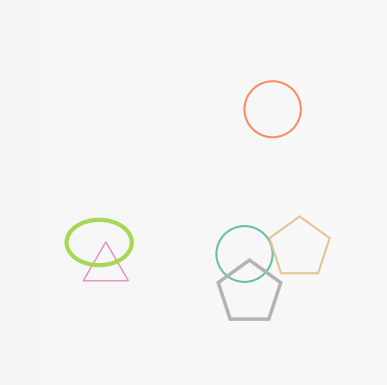[{"shape": "circle", "thickness": 1.5, "radius": 0.36, "center": [0.631, 0.34]}, {"shape": "circle", "thickness": 1.5, "radius": 0.36, "center": [0.704, 0.716]}, {"shape": "triangle", "thickness": 1, "radius": 0.34, "center": [0.273, 0.304]}, {"shape": "oval", "thickness": 3, "radius": 0.42, "center": [0.256, 0.37]}, {"shape": "pentagon", "thickness": 1.5, "radius": 0.41, "center": [0.773, 0.356]}, {"shape": "pentagon", "thickness": 2.5, "radius": 0.42, "center": [0.644, 0.24]}]